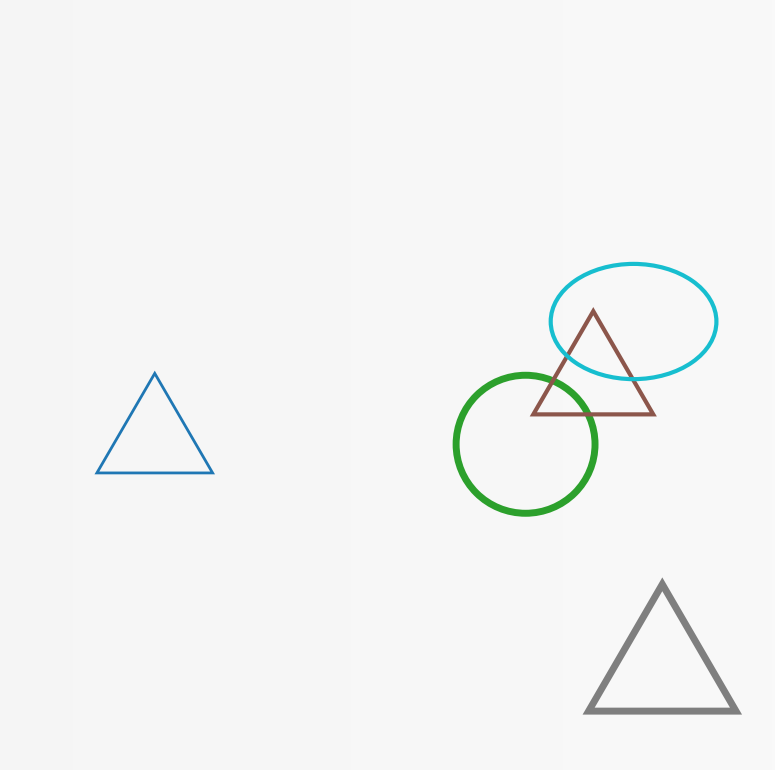[{"shape": "triangle", "thickness": 1, "radius": 0.43, "center": [0.2, 0.429]}, {"shape": "circle", "thickness": 2.5, "radius": 0.45, "center": [0.678, 0.423]}, {"shape": "triangle", "thickness": 1.5, "radius": 0.45, "center": [0.766, 0.507]}, {"shape": "triangle", "thickness": 2.5, "radius": 0.55, "center": [0.855, 0.131]}, {"shape": "oval", "thickness": 1.5, "radius": 0.53, "center": [0.818, 0.582]}]